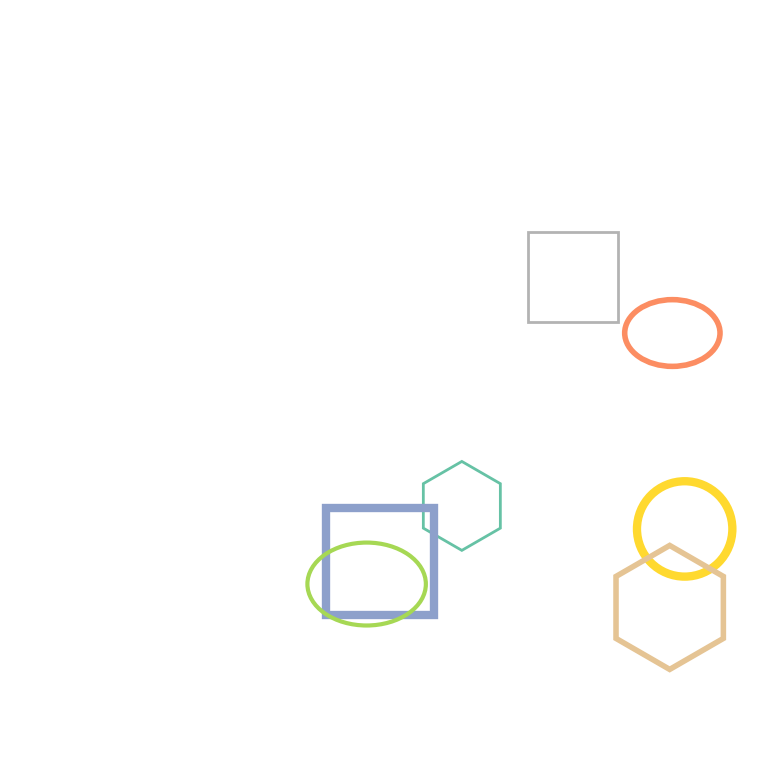[{"shape": "hexagon", "thickness": 1, "radius": 0.29, "center": [0.6, 0.343]}, {"shape": "oval", "thickness": 2, "radius": 0.31, "center": [0.873, 0.568]}, {"shape": "square", "thickness": 3, "radius": 0.35, "center": [0.493, 0.271]}, {"shape": "oval", "thickness": 1.5, "radius": 0.38, "center": [0.476, 0.242]}, {"shape": "circle", "thickness": 3, "radius": 0.31, "center": [0.889, 0.313]}, {"shape": "hexagon", "thickness": 2, "radius": 0.4, "center": [0.87, 0.211]}, {"shape": "square", "thickness": 1, "radius": 0.29, "center": [0.744, 0.641]}]